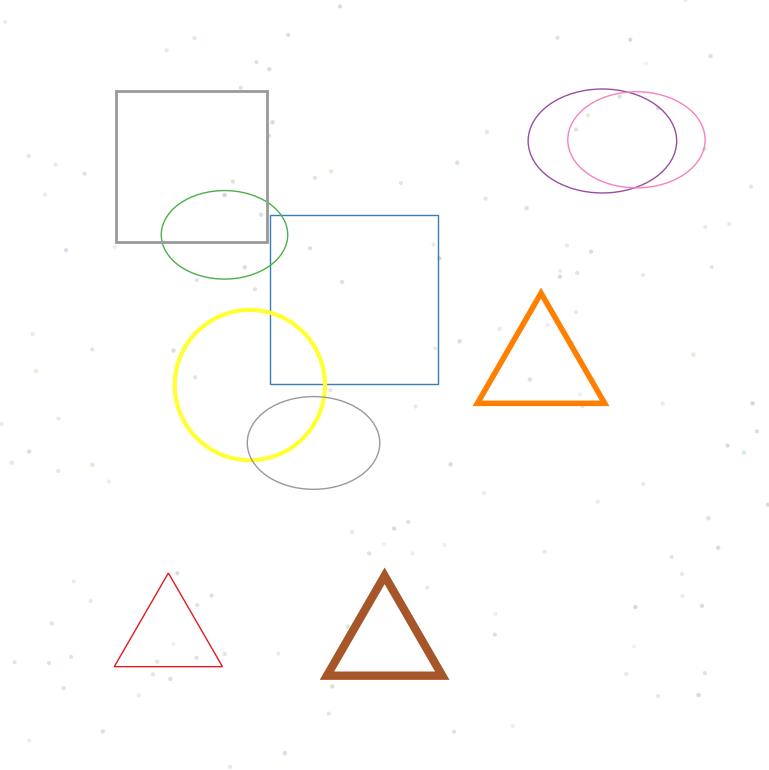[{"shape": "triangle", "thickness": 0.5, "radius": 0.41, "center": [0.219, 0.175]}, {"shape": "square", "thickness": 0.5, "radius": 0.55, "center": [0.46, 0.611]}, {"shape": "oval", "thickness": 0.5, "radius": 0.41, "center": [0.292, 0.695]}, {"shape": "oval", "thickness": 0.5, "radius": 0.48, "center": [0.782, 0.817]}, {"shape": "triangle", "thickness": 2, "radius": 0.48, "center": [0.703, 0.524]}, {"shape": "circle", "thickness": 1.5, "radius": 0.49, "center": [0.325, 0.5]}, {"shape": "triangle", "thickness": 3, "radius": 0.43, "center": [0.499, 0.166]}, {"shape": "oval", "thickness": 0.5, "radius": 0.45, "center": [0.827, 0.818]}, {"shape": "oval", "thickness": 0.5, "radius": 0.43, "center": [0.407, 0.425]}, {"shape": "square", "thickness": 1, "radius": 0.49, "center": [0.249, 0.784]}]